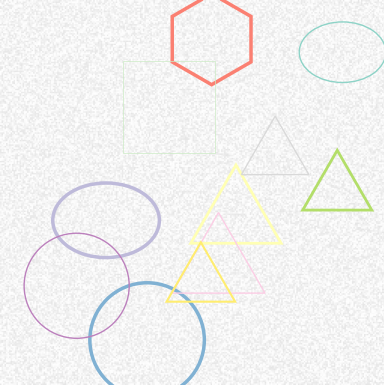[{"shape": "oval", "thickness": 1, "radius": 0.56, "center": [0.89, 0.864]}, {"shape": "triangle", "thickness": 2, "radius": 0.68, "center": [0.613, 0.436]}, {"shape": "oval", "thickness": 2.5, "radius": 0.69, "center": [0.276, 0.428]}, {"shape": "hexagon", "thickness": 2.5, "radius": 0.59, "center": [0.55, 0.898]}, {"shape": "circle", "thickness": 2.5, "radius": 0.74, "center": [0.382, 0.117]}, {"shape": "triangle", "thickness": 2, "radius": 0.52, "center": [0.876, 0.506]}, {"shape": "triangle", "thickness": 1, "radius": 0.7, "center": [0.568, 0.308]}, {"shape": "triangle", "thickness": 1, "radius": 0.51, "center": [0.715, 0.597]}, {"shape": "circle", "thickness": 1, "radius": 0.68, "center": [0.199, 0.258]}, {"shape": "square", "thickness": 0.5, "radius": 0.6, "center": [0.439, 0.722]}, {"shape": "triangle", "thickness": 1.5, "radius": 0.51, "center": [0.522, 0.268]}]